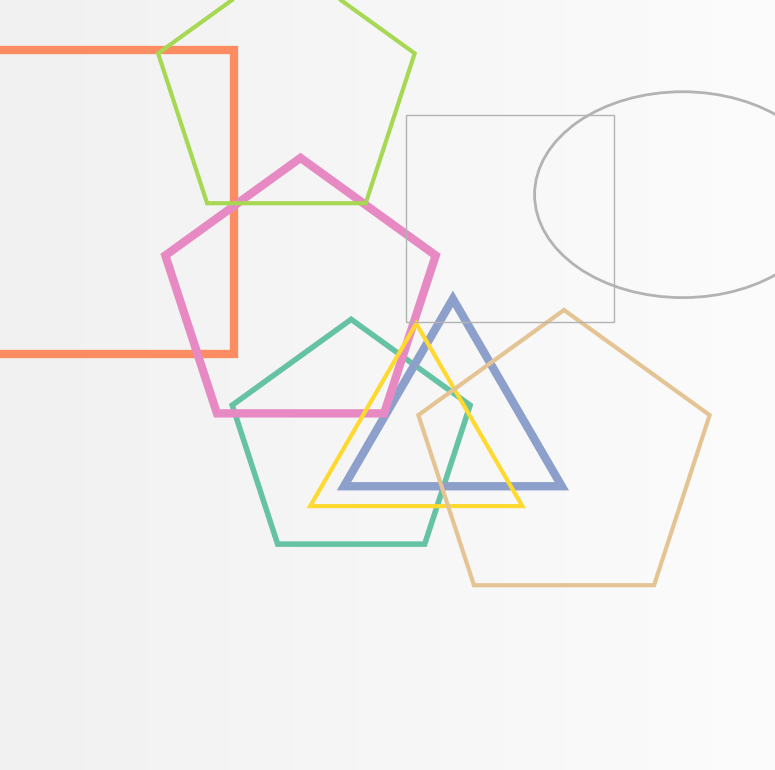[{"shape": "pentagon", "thickness": 2, "radius": 0.81, "center": [0.453, 0.424]}, {"shape": "square", "thickness": 3, "radius": 0.98, "center": [0.105, 0.738]}, {"shape": "triangle", "thickness": 3, "radius": 0.81, "center": [0.584, 0.45]}, {"shape": "pentagon", "thickness": 3, "radius": 0.92, "center": [0.388, 0.612]}, {"shape": "pentagon", "thickness": 1.5, "radius": 0.87, "center": [0.37, 0.877]}, {"shape": "triangle", "thickness": 1.5, "radius": 0.79, "center": [0.537, 0.422]}, {"shape": "pentagon", "thickness": 1.5, "radius": 0.99, "center": [0.728, 0.4]}, {"shape": "square", "thickness": 0.5, "radius": 0.67, "center": [0.658, 0.716]}, {"shape": "oval", "thickness": 1, "radius": 0.95, "center": [0.881, 0.747]}]